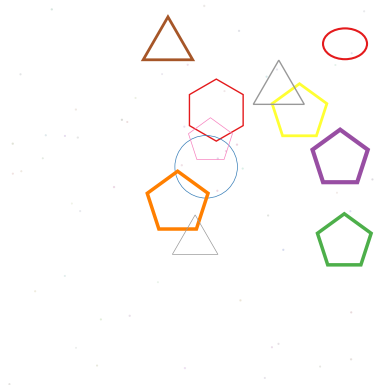[{"shape": "oval", "thickness": 1.5, "radius": 0.29, "center": [0.896, 0.886]}, {"shape": "hexagon", "thickness": 1, "radius": 0.4, "center": [0.562, 0.714]}, {"shape": "circle", "thickness": 0.5, "radius": 0.41, "center": [0.535, 0.567]}, {"shape": "pentagon", "thickness": 2.5, "radius": 0.37, "center": [0.894, 0.371]}, {"shape": "pentagon", "thickness": 3, "radius": 0.38, "center": [0.883, 0.588]}, {"shape": "pentagon", "thickness": 2.5, "radius": 0.41, "center": [0.461, 0.472]}, {"shape": "pentagon", "thickness": 2, "radius": 0.37, "center": [0.778, 0.708]}, {"shape": "triangle", "thickness": 2, "radius": 0.37, "center": [0.436, 0.882]}, {"shape": "pentagon", "thickness": 0.5, "radius": 0.3, "center": [0.547, 0.634]}, {"shape": "triangle", "thickness": 0.5, "radius": 0.34, "center": [0.507, 0.373]}, {"shape": "triangle", "thickness": 1, "radius": 0.38, "center": [0.724, 0.767]}]